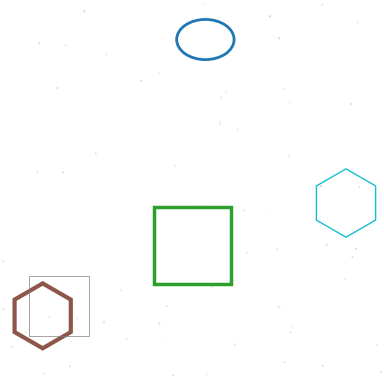[{"shape": "oval", "thickness": 2, "radius": 0.37, "center": [0.533, 0.897]}, {"shape": "square", "thickness": 2.5, "radius": 0.5, "center": [0.501, 0.362]}, {"shape": "hexagon", "thickness": 3, "radius": 0.42, "center": [0.111, 0.18]}, {"shape": "square", "thickness": 0.5, "radius": 0.39, "center": [0.152, 0.204]}, {"shape": "hexagon", "thickness": 1, "radius": 0.44, "center": [0.899, 0.473]}]